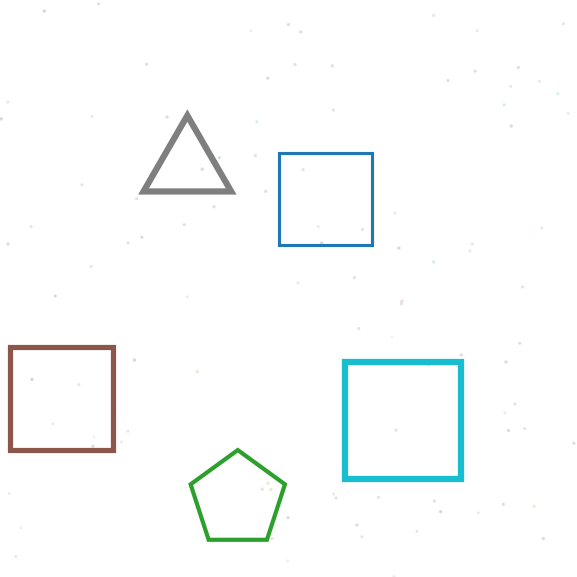[{"shape": "square", "thickness": 1.5, "radius": 0.4, "center": [0.563, 0.654]}, {"shape": "pentagon", "thickness": 2, "radius": 0.43, "center": [0.412, 0.134]}, {"shape": "square", "thickness": 2.5, "radius": 0.45, "center": [0.106, 0.309]}, {"shape": "triangle", "thickness": 3, "radius": 0.44, "center": [0.324, 0.711]}, {"shape": "square", "thickness": 3, "radius": 0.51, "center": [0.698, 0.27]}]